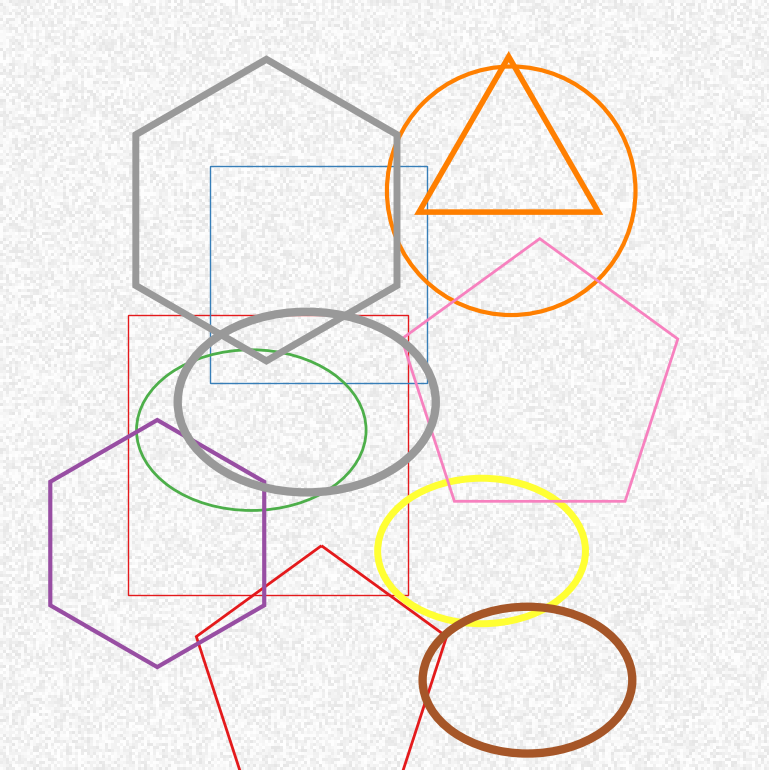[{"shape": "pentagon", "thickness": 1, "radius": 0.85, "center": [0.417, 0.12]}, {"shape": "square", "thickness": 0.5, "radius": 0.91, "center": [0.348, 0.409]}, {"shape": "square", "thickness": 0.5, "radius": 0.71, "center": [0.413, 0.644]}, {"shape": "oval", "thickness": 1, "radius": 0.75, "center": [0.326, 0.441]}, {"shape": "hexagon", "thickness": 1.5, "radius": 0.8, "center": [0.204, 0.294]}, {"shape": "triangle", "thickness": 2, "radius": 0.67, "center": [0.661, 0.792]}, {"shape": "circle", "thickness": 1.5, "radius": 0.81, "center": [0.664, 0.752]}, {"shape": "oval", "thickness": 2.5, "radius": 0.67, "center": [0.625, 0.284]}, {"shape": "oval", "thickness": 3, "radius": 0.68, "center": [0.685, 0.117]}, {"shape": "pentagon", "thickness": 1, "radius": 0.94, "center": [0.701, 0.501]}, {"shape": "hexagon", "thickness": 2.5, "radius": 0.98, "center": [0.346, 0.727]}, {"shape": "oval", "thickness": 3, "radius": 0.84, "center": [0.398, 0.478]}]